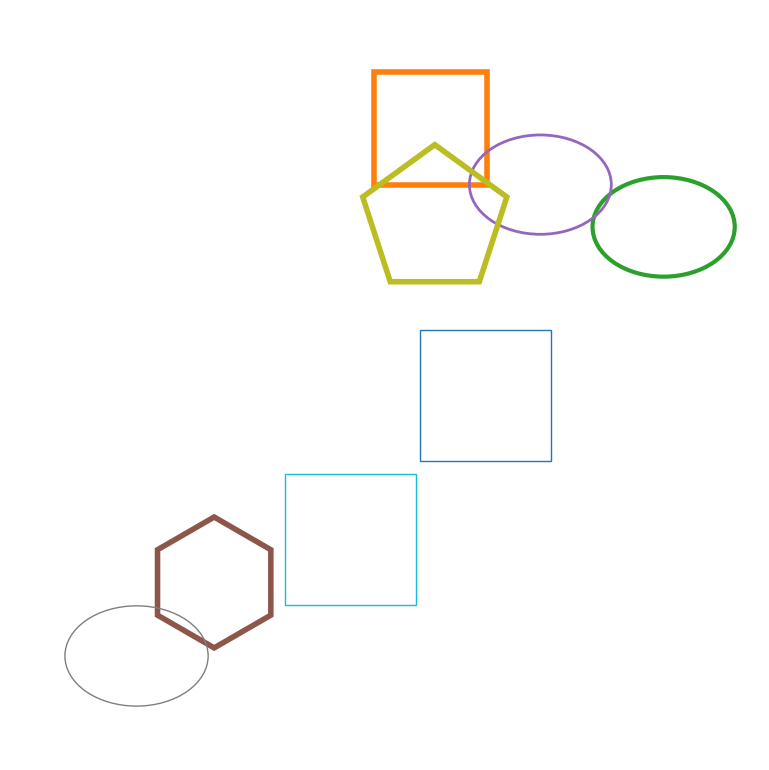[{"shape": "square", "thickness": 0.5, "radius": 0.43, "center": [0.631, 0.486]}, {"shape": "square", "thickness": 2, "radius": 0.37, "center": [0.559, 0.833]}, {"shape": "oval", "thickness": 1.5, "radius": 0.46, "center": [0.862, 0.705]}, {"shape": "oval", "thickness": 1, "radius": 0.46, "center": [0.702, 0.76]}, {"shape": "hexagon", "thickness": 2, "radius": 0.42, "center": [0.278, 0.244]}, {"shape": "oval", "thickness": 0.5, "radius": 0.46, "center": [0.177, 0.148]}, {"shape": "pentagon", "thickness": 2, "radius": 0.49, "center": [0.565, 0.714]}, {"shape": "square", "thickness": 0.5, "radius": 0.42, "center": [0.455, 0.299]}]